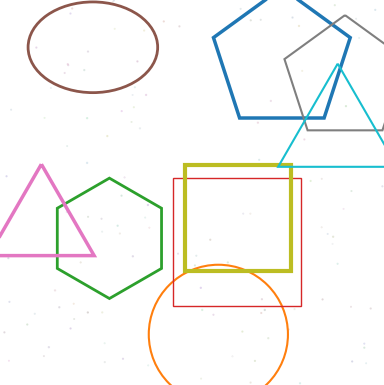[{"shape": "pentagon", "thickness": 2.5, "radius": 0.93, "center": [0.732, 0.845]}, {"shape": "circle", "thickness": 1.5, "radius": 0.9, "center": [0.567, 0.132]}, {"shape": "hexagon", "thickness": 2, "radius": 0.78, "center": [0.284, 0.381]}, {"shape": "square", "thickness": 1, "radius": 0.83, "center": [0.616, 0.371]}, {"shape": "oval", "thickness": 2, "radius": 0.84, "center": [0.241, 0.877]}, {"shape": "triangle", "thickness": 2.5, "radius": 0.79, "center": [0.107, 0.415]}, {"shape": "pentagon", "thickness": 1.5, "radius": 0.83, "center": [0.896, 0.795]}, {"shape": "square", "thickness": 3, "radius": 0.69, "center": [0.619, 0.433]}, {"shape": "triangle", "thickness": 1.5, "radius": 0.89, "center": [0.877, 0.656]}]